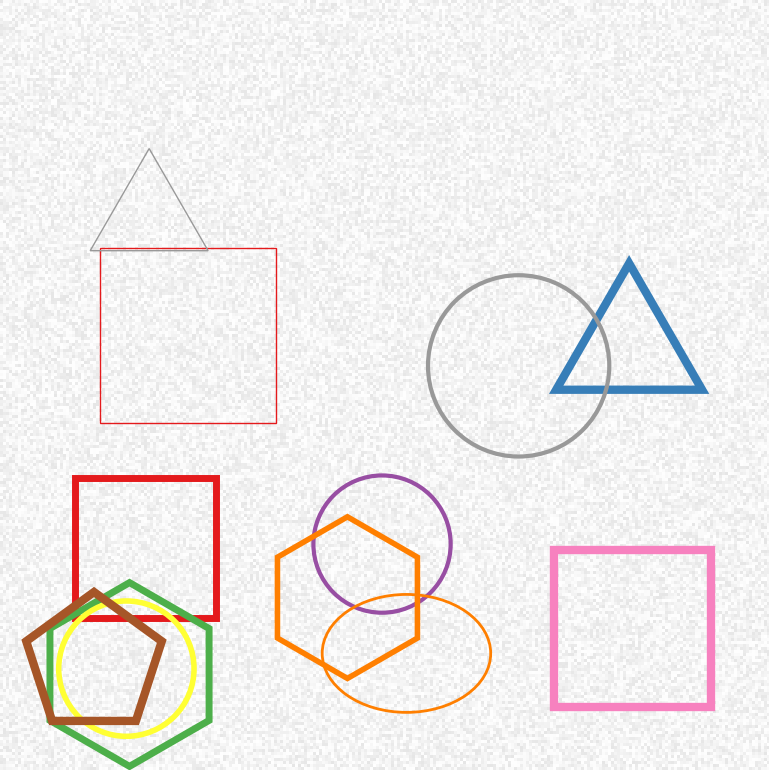[{"shape": "square", "thickness": 0.5, "radius": 0.57, "center": [0.244, 0.564]}, {"shape": "square", "thickness": 2.5, "radius": 0.46, "center": [0.189, 0.288]}, {"shape": "triangle", "thickness": 3, "radius": 0.55, "center": [0.817, 0.549]}, {"shape": "hexagon", "thickness": 2.5, "radius": 0.6, "center": [0.168, 0.124]}, {"shape": "circle", "thickness": 1.5, "radius": 0.45, "center": [0.496, 0.293]}, {"shape": "oval", "thickness": 1, "radius": 0.55, "center": [0.528, 0.151]}, {"shape": "hexagon", "thickness": 2, "radius": 0.52, "center": [0.451, 0.224]}, {"shape": "circle", "thickness": 2, "radius": 0.44, "center": [0.164, 0.132]}, {"shape": "pentagon", "thickness": 3, "radius": 0.46, "center": [0.122, 0.139]}, {"shape": "square", "thickness": 3, "radius": 0.51, "center": [0.821, 0.183]}, {"shape": "triangle", "thickness": 0.5, "radius": 0.44, "center": [0.194, 0.719]}, {"shape": "circle", "thickness": 1.5, "radius": 0.59, "center": [0.674, 0.525]}]